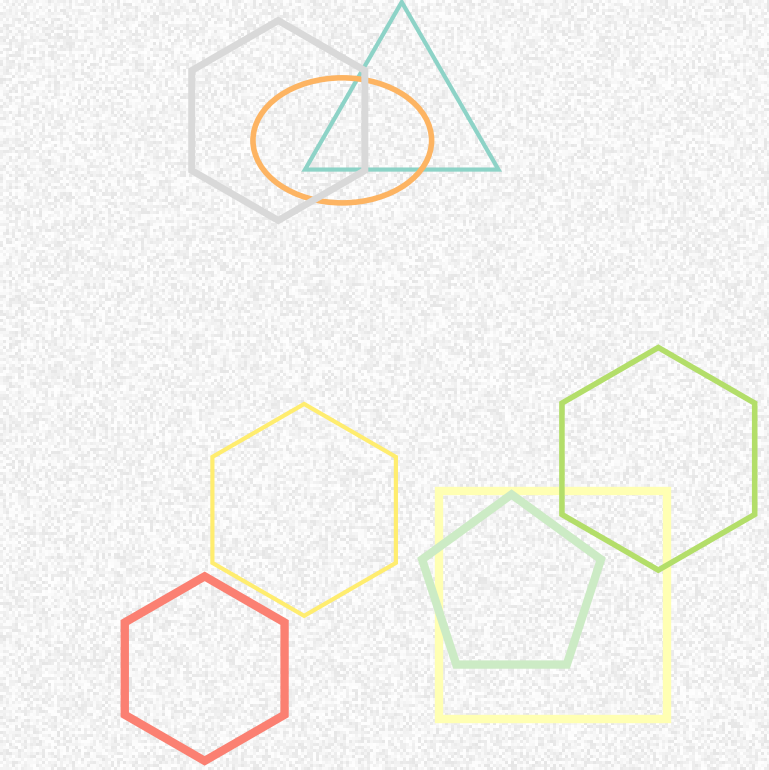[{"shape": "triangle", "thickness": 1.5, "radius": 0.73, "center": [0.522, 0.852]}, {"shape": "square", "thickness": 3, "radius": 0.74, "center": [0.718, 0.214]}, {"shape": "hexagon", "thickness": 3, "radius": 0.6, "center": [0.266, 0.132]}, {"shape": "oval", "thickness": 2, "radius": 0.58, "center": [0.445, 0.818]}, {"shape": "hexagon", "thickness": 2, "radius": 0.72, "center": [0.855, 0.404]}, {"shape": "hexagon", "thickness": 2.5, "radius": 0.65, "center": [0.361, 0.843]}, {"shape": "pentagon", "thickness": 3, "radius": 0.61, "center": [0.664, 0.236]}, {"shape": "hexagon", "thickness": 1.5, "radius": 0.69, "center": [0.395, 0.338]}]